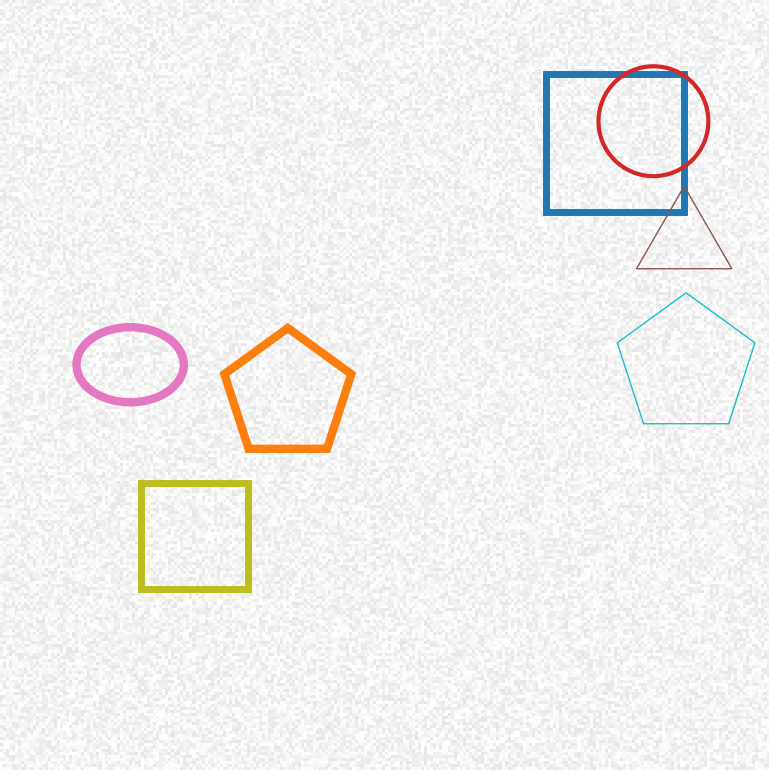[{"shape": "square", "thickness": 2.5, "radius": 0.45, "center": [0.799, 0.814]}, {"shape": "pentagon", "thickness": 3, "radius": 0.43, "center": [0.374, 0.487]}, {"shape": "circle", "thickness": 1.5, "radius": 0.36, "center": [0.849, 0.843]}, {"shape": "triangle", "thickness": 0.5, "radius": 0.36, "center": [0.889, 0.687]}, {"shape": "oval", "thickness": 3, "radius": 0.35, "center": [0.169, 0.526]}, {"shape": "square", "thickness": 2.5, "radius": 0.34, "center": [0.252, 0.304]}, {"shape": "pentagon", "thickness": 0.5, "radius": 0.47, "center": [0.891, 0.526]}]